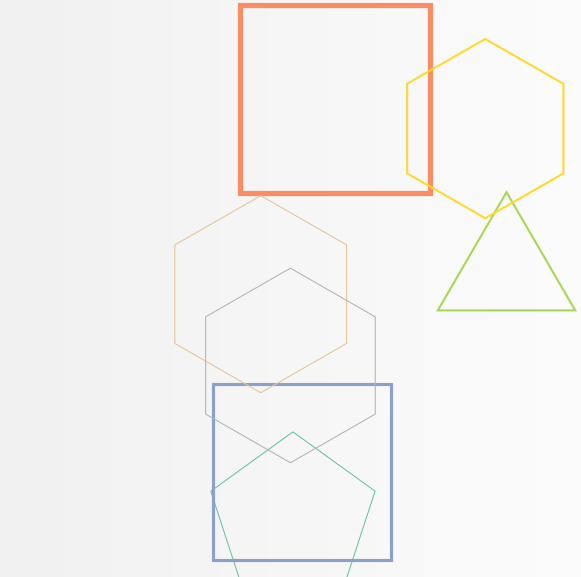[{"shape": "pentagon", "thickness": 0.5, "radius": 0.74, "center": [0.504, 0.103]}, {"shape": "square", "thickness": 2.5, "radius": 0.82, "center": [0.577, 0.827]}, {"shape": "square", "thickness": 1.5, "radius": 0.76, "center": [0.52, 0.182]}, {"shape": "triangle", "thickness": 1, "radius": 0.68, "center": [0.871, 0.53]}, {"shape": "hexagon", "thickness": 1, "radius": 0.78, "center": [0.835, 0.776]}, {"shape": "hexagon", "thickness": 0.5, "radius": 0.85, "center": [0.449, 0.49]}, {"shape": "hexagon", "thickness": 0.5, "radius": 0.84, "center": [0.5, 0.366]}]